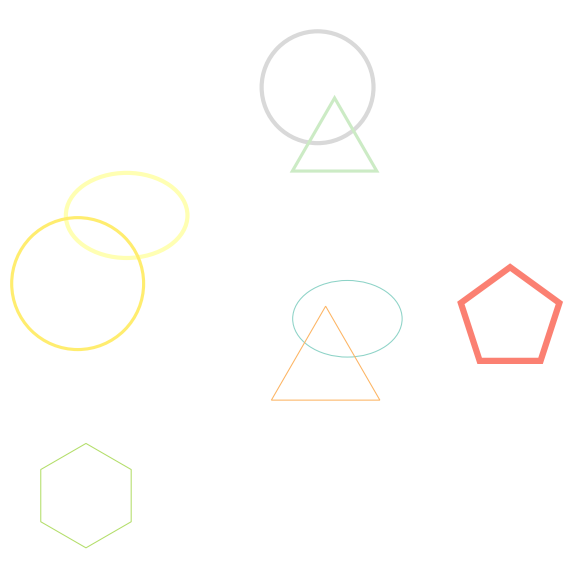[{"shape": "oval", "thickness": 0.5, "radius": 0.47, "center": [0.602, 0.447]}, {"shape": "oval", "thickness": 2, "radius": 0.53, "center": [0.219, 0.626]}, {"shape": "pentagon", "thickness": 3, "radius": 0.45, "center": [0.883, 0.447]}, {"shape": "triangle", "thickness": 0.5, "radius": 0.54, "center": [0.564, 0.36]}, {"shape": "hexagon", "thickness": 0.5, "radius": 0.45, "center": [0.149, 0.141]}, {"shape": "circle", "thickness": 2, "radius": 0.48, "center": [0.55, 0.848]}, {"shape": "triangle", "thickness": 1.5, "radius": 0.42, "center": [0.579, 0.745]}, {"shape": "circle", "thickness": 1.5, "radius": 0.57, "center": [0.134, 0.508]}]